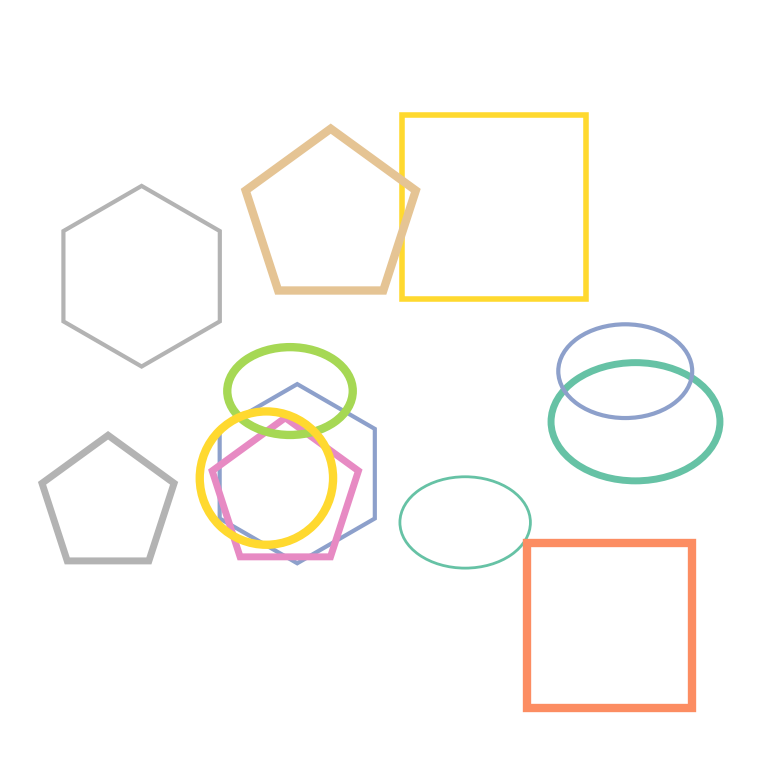[{"shape": "oval", "thickness": 2.5, "radius": 0.55, "center": [0.825, 0.452]}, {"shape": "oval", "thickness": 1, "radius": 0.42, "center": [0.604, 0.322]}, {"shape": "square", "thickness": 3, "radius": 0.53, "center": [0.792, 0.187]}, {"shape": "oval", "thickness": 1.5, "radius": 0.43, "center": [0.812, 0.518]}, {"shape": "hexagon", "thickness": 1.5, "radius": 0.58, "center": [0.386, 0.385]}, {"shape": "pentagon", "thickness": 2.5, "radius": 0.5, "center": [0.371, 0.358]}, {"shape": "oval", "thickness": 3, "radius": 0.41, "center": [0.377, 0.492]}, {"shape": "square", "thickness": 2, "radius": 0.6, "center": [0.642, 0.731]}, {"shape": "circle", "thickness": 3, "radius": 0.43, "center": [0.346, 0.379]}, {"shape": "pentagon", "thickness": 3, "radius": 0.58, "center": [0.43, 0.717]}, {"shape": "pentagon", "thickness": 2.5, "radius": 0.45, "center": [0.14, 0.345]}, {"shape": "hexagon", "thickness": 1.5, "radius": 0.59, "center": [0.184, 0.641]}]